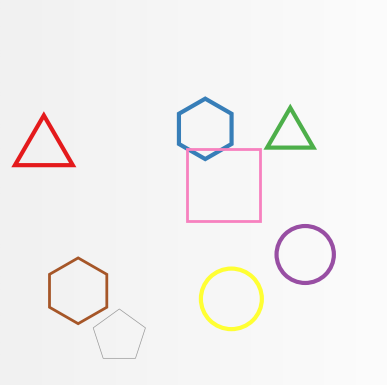[{"shape": "triangle", "thickness": 3, "radius": 0.43, "center": [0.113, 0.614]}, {"shape": "hexagon", "thickness": 3, "radius": 0.39, "center": [0.53, 0.665]}, {"shape": "triangle", "thickness": 3, "radius": 0.35, "center": [0.749, 0.651]}, {"shape": "circle", "thickness": 3, "radius": 0.37, "center": [0.788, 0.339]}, {"shape": "circle", "thickness": 3, "radius": 0.39, "center": [0.597, 0.224]}, {"shape": "hexagon", "thickness": 2, "radius": 0.43, "center": [0.202, 0.245]}, {"shape": "square", "thickness": 2, "radius": 0.47, "center": [0.577, 0.52]}, {"shape": "pentagon", "thickness": 0.5, "radius": 0.35, "center": [0.308, 0.127]}]